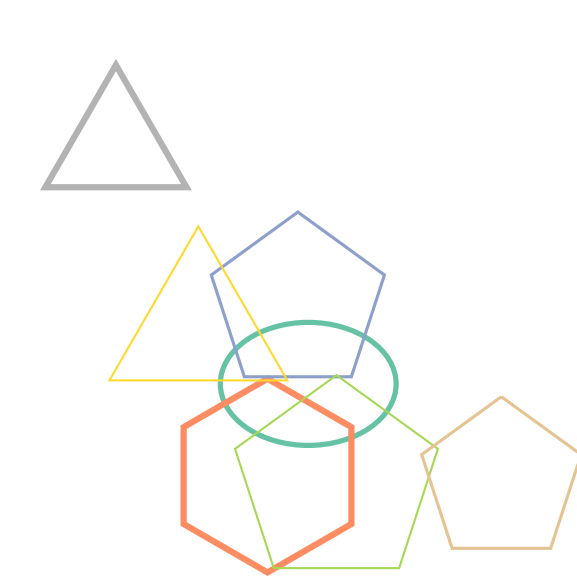[{"shape": "oval", "thickness": 2.5, "radius": 0.76, "center": [0.534, 0.334]}, {"shape": "hexagon", "thickness": 3, "radius": 0.84, "center": [0.463, 0.176]}, {"shape": "pentagon", "thickness": 1.5, "radius": 0.79, "center": [0.516, 0.474]}, {"shape": "pentagon", "thickness": 1, "radius": 0.92, "center": [0.583, 0.165]}, {"shape": "triangle", "thickness": 1, "radius": 0.89, "center": [0.343, 0.429]}, {"shape": "pentagon", "thickness": 1.5, "radius": 0.73, "center": [0.868, 0.167]}, {"shape": "triangle", "thickness": 3, "radius": 0.71, "center": [0.201, 0.745]}]